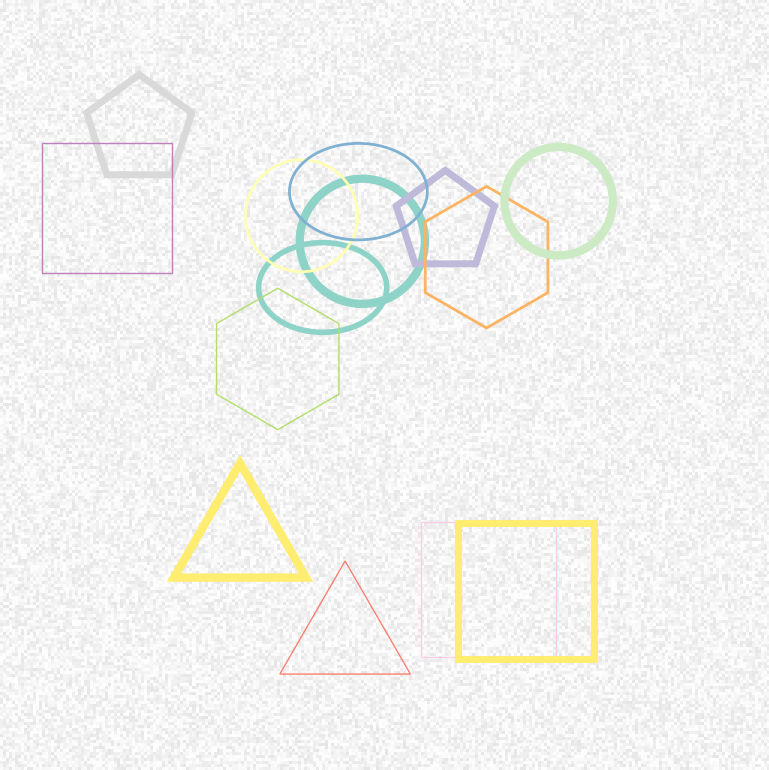[{"shape": "oval", "thickness": 2, "radius": 0.42, "center": [0.419, 0.627]}, {"shape": "circle", "thickness": 3, "radius": 0.41, "center": [0.471, 0.687]}, {"shape": "circle", "thickness": 1, "radius": 0.36, "center": [0.392, 0.72]}, {"shape": "pentagon", "thickness": 2.5, "radius": 0.34, "center": [0.578, 0.712]}, {"shape": "triangle", "thickness": 0.5, "radius": 0.49, "center": [0.448, 0.174]}, {"shape": "oval", "thickness": 1, "radius": 0.45, "center": [0.465, 0.751]}, {"shape": "hexagon", "thickness": 1, "radius": 0.46, "center": [0.632, 0.666]}, {"shape": "hexagon", "thickness": 0.5, "radius": 0.46, "center": [0.361, 0.534]}, {"shape": "square", "thickness": 0.5, "radius": 0.44, "center": [0.634, 0.234]}, {"shape": "pentagon", "thickness": 2.5, "radius": 0.36, "center": [0.181, 0.831]}, {"shape": "square", "thickness": 0.5, "radius": 0.42, "center": [0.139, 0.73]}, {"shape": "circle", "thickness": 3, "radius": 0.35, "center": [0.726, 0.739]}, {"shape": "triangle", "thickness": 3, "radius": 0.5, "center": [0.312, 0.299]}, {"shape": "square", "thickness": 2.5, "radius": 0.44, "center": [0.683, 0.232]}]